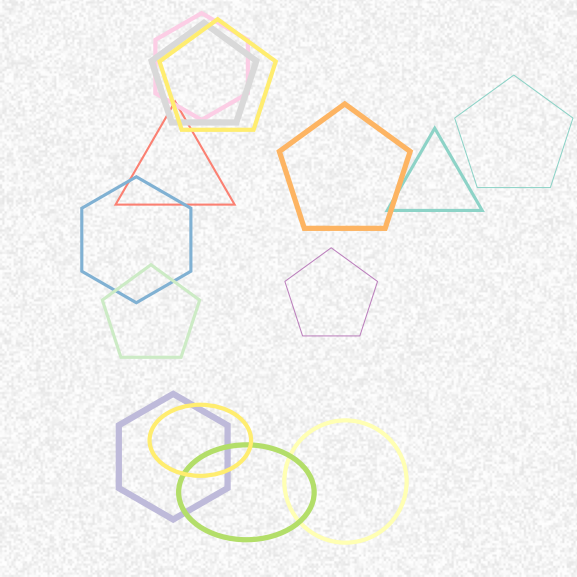[{"shape": "pentagon", "thickness": 0.5, "radius": 0.54, "center": [0.89, 0.761]}, {"shape": "triangle", "thickness": 1.5, "radius": 0.47, "center": [0.753, 0.682]}, {"shape": "circle", "thickness": 2, "radius": 0.53, "center": [0.598, 0.165]}, {"shape": "hexagon", "thickness": 3, "radius": 0.54, "center": [0.3, 0.208]}, {"shape": "triangle", "thickness": 1, "radius": 0.6, "center": [0.303, 0.704]}, {"shape": "hexagon", "thickness": 1.5, "radius": 0.55, "center": [0.236, 0.584]}, {"shape": "pentagon", "thickness": 2.5, "radius": 0.6, "center": [0.597, 0.7]}, {"shape": "oval", "thickness": 2.5, "radius": 0.59, "center": [0.427, 0.147]}, {"shape": "hexagon", "thickness": 2, "radius": 0.46, "center": [0.349, 0.884]}, {"shape": "pentagon", "thickness": 3, "radius": 0.48, "center": [0.353, 0.864]}, {"shape": "pentagon", "thickness": 0.5, "radius": 0.42, "center": [0.574, 0.486]}, {"shape": "pentagon", "thickness": 1.5, "radius": 0.44, "center": [0.261, 0.452]}, {"shape": "pentagon", "thickness": 2, "radius": 0.53, "center": [0.377, 0.86]}, {"shape": "oval", "thickness": 2, "radius": 0.44, "center": [0.347, 0.237]}]